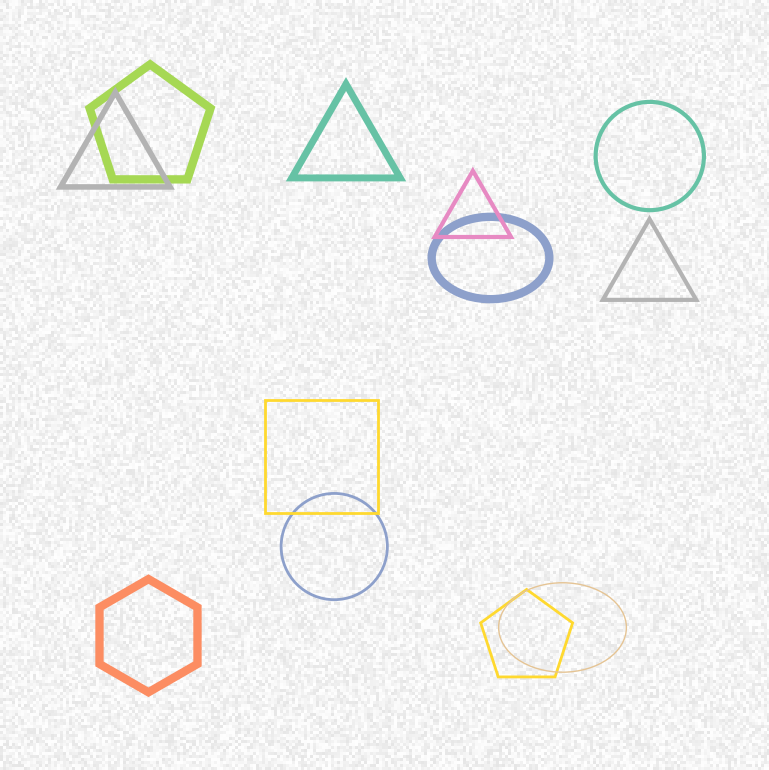[{"shape": "triangle", "thickness": 2.5, "radius": 0.41, "center": [0.449, 0.81]}, {"shape": "circle", "thickness": 1.5, "radius": 0.35, "center": [0.844, 0.797]}, {"shape": "hexagon", "thickness": 3, "radius": 0.37, "center": [0.193, 0.174]}, {"shape": "circle", "thickness": 1, "radius": 0.34, "center": [0.434, 0.29]}, {"shape": "oval", "thickness": 3, "radius": 0.38, "center": [0.637, 0.665]}, {"shape": "triangle", "thickness": 1.5, "radius": 0.29, "center": [0.614, 0.721]}, {"shape": "pentagon", "thickness": 3, "radius": 0.41, "center": [0.195, 0.834]}, {"shape": "square", "thickness": 1, "radius": 0.37, "center": [0.418, 0.407]}, {"shape": "pentagon", "thickness": 1, "radius": 0.31, "center": [0.684, 0.172]}, {"shape": "oval", "thickness": 0.5, "radius": 0.41, "center": [0.731, 0.185]}, {"shape": "triangle", "thickness": 2, "radius": 0.41, "center": [0.15, 0.798]}, {"shape": "triangle", "thickness": 1.5, "radius": 0.35, "center": [0.844, 0.646]}]